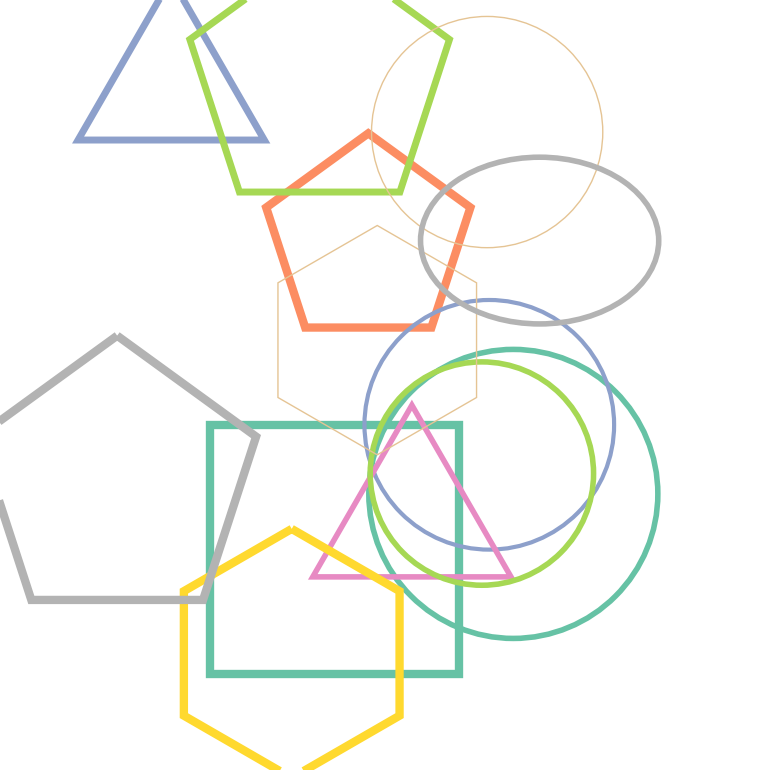[{"shape": "square", "thickness": 3, "radius": 0.81, "center": [0.435, 0.286]}, {"shape": "circle", "thickness": 2, "radius": 0.94, "center": [0.667, 0.359]}, {"shape": "pentagon", "thickness": 3, "radius": 0.7, "center": [0.478, 0.687]}, {"shape": "circle", "thickness": 1.5, "radius": 0.81, "center": [0.635, 0.448]}, {"shape": "triangle", "thickness": 2.5, "radius": 0.7, "center": [0.222, 0.888]}, {"shape": "triangle", "thickness": 2, "radius": 0.74, "center": [0.535, 0.325]}, {"shape": "pentagon", "thickness": 2.5, "radius": 0.89, "center": [0.415, 0.894]}, {"shape": "circle", "thickness": 2, "radius": 0.73, "center": [0.626, 0.385]}, {"shape": "hexagon", "thickness": 3, "radius": 0.81, "center": [0.379, 0.151]}, {"shape": "hexagon", "thickness": 0.5, "radius": 0.74, "center": [0.49, 0.558]}, {"shape": "circle", "thickness": 0.5, "radius": 0.75, "center": [0.633, 0.828]}, {"shape": "pentagon", "thickness": 3, "radius": 0.95, "center": [0.152, 0.374]}, {"shape": "oval", "thickness": 2, "radius": 0.77, "center": [0.701, 0.688]}]